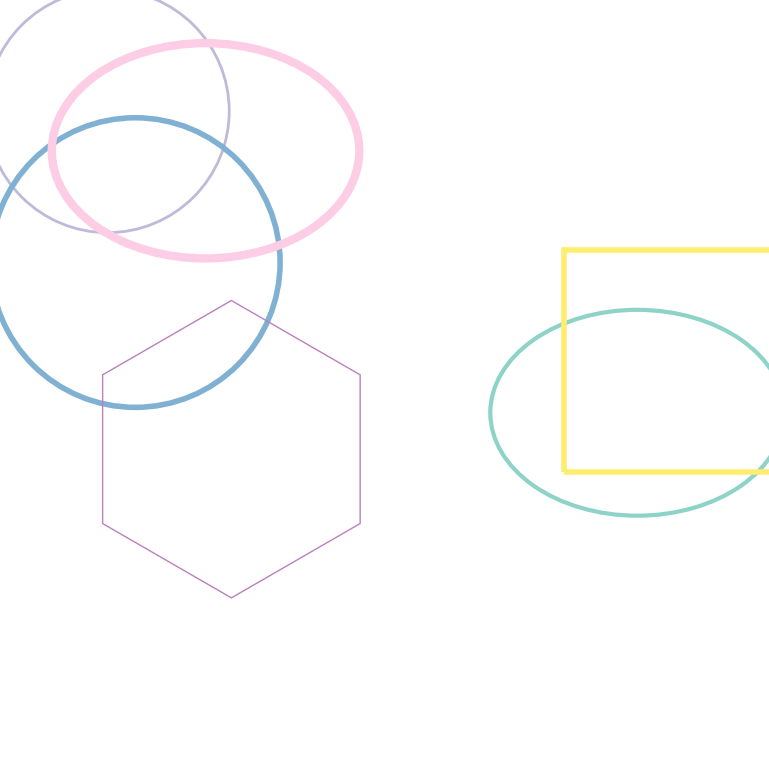[{"shape": "oval", "thickness": 1.5, "radius": 0.95, "center": [0.828, 0.464]}, {"shape": "circle", "thickness": 1, "radius": 0.79, "center": [0.14, 0.856]}, {"shape": "circle", "thickness": 2, "radius": 0.94, "center": [0.176, 0.659]}, {"shape": "oval", "thickness": 3, "radius": 1.0, "center": [0.267, 0.804]}, {"shape": "hexagon", "thickness": 0.5, "radius": 0.97, "center": [0.301, 0.417]}, {"shape": "square", "thickness": 2, "radius": 0.72, "center": [0.877, 0.531]}]